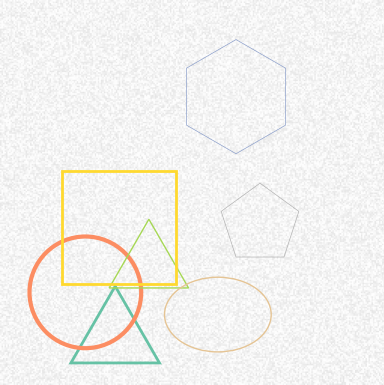[{"shape": "triangle", "thickness": 2, "radius": 0.66, "center": [0.299, 0.124]}, {"shape": "circle", "thickness": 3, "radius": 0.73, "center": [0.222, 0.241]}, {"shape": "hexagon", "thickness": 0.5, "radius": 0.74, "center": [0.613, 0.749]}, {"shape": "triangle", "thickness": 1, "radius": 0.59, "center": [0.387, 0.312]}, {"shape": "square", "thickness": 2, "radius": 0.74, "center": [0.31, 0.409]}, {"shape": "oval", "thickness": 1, "radius": 0.69, "center": [0.566, 0.183]}, {"shape": "pentagon", "thickness": 0.5, "radius": 0.53, "center": [0.675, 0.418]}]